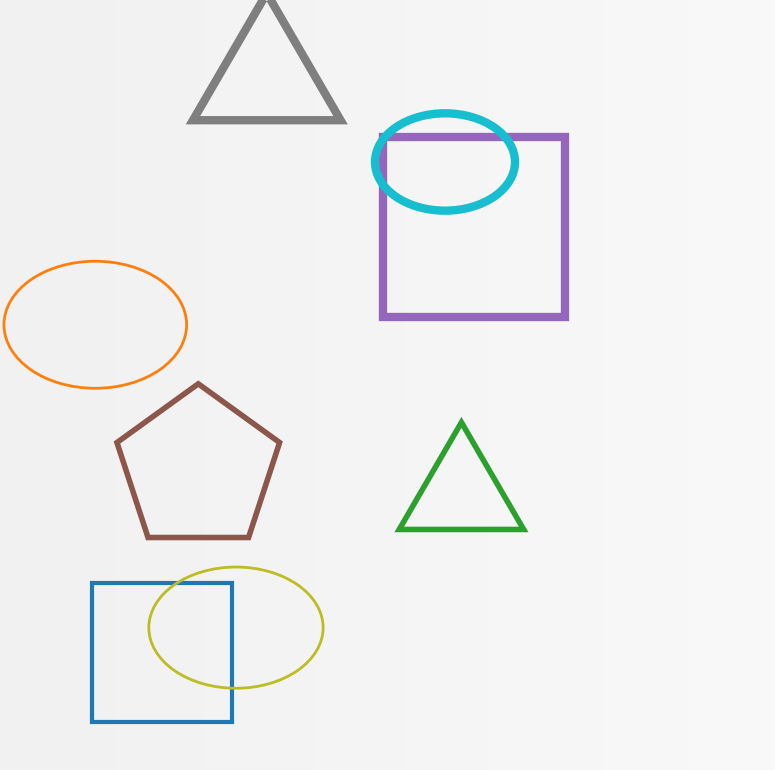[{"shape": "square", "thickness": 1.5, "radius": 0.45, "center": [0.209, 0.152]}, {"shape": "oval", "thickness": 1, "radius": 0.59, "center": [0.123, 0.578]}, {"shape": "triangle", "thickness": 2, "radius": 0.46, "center": [0.595, 0.359]}, {"shape": "square", "thickness": 3, "radius": 0.59, "center": [0.612, 0.706]}, {"shape": "pentagon", "thickness": 2, "radius": 0.55, "center": [0.256, 0.391]}, {"shape": "triangle", "thickness": 3, "radius": 0.55, "center": [0.344, 0.899]}, {"shape": "oval", "thickness": 1, "radius": 0.56, "center": [0.304, 0.185]}, {"shape": "oval", "thickness": 3, "radius": 0.45, "center": [0.574, 0.79]}]